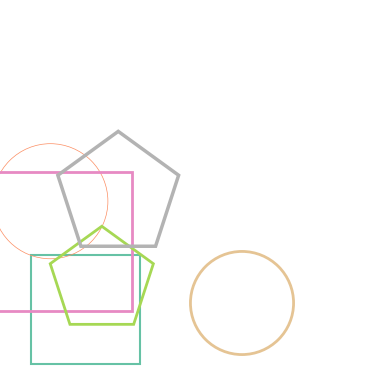[{"shape": "square", "thickness": 1.5, "radius": 0.7, "center": [0.222, 0.196]}, {"shape": "circle", "thickness": 0.5, "radius": 0.75, "center": [0.131, 0.477]}, {"shape": "square", "thickness": 2, "radius": 0.9, "center": [0.164, 0.372]}, {"shape": "pentagon", "thickness": 2, "radius": 0.7, "center": [0.264, 0.271]}, {"shape": "circle", "thickness": 2, "radius": 0.67, "center": [0.629, 0.213]}, {"shape": "pentagon", "thickness": 2.5, "radius": 0.82, "center": [0.307, 0.494]}]